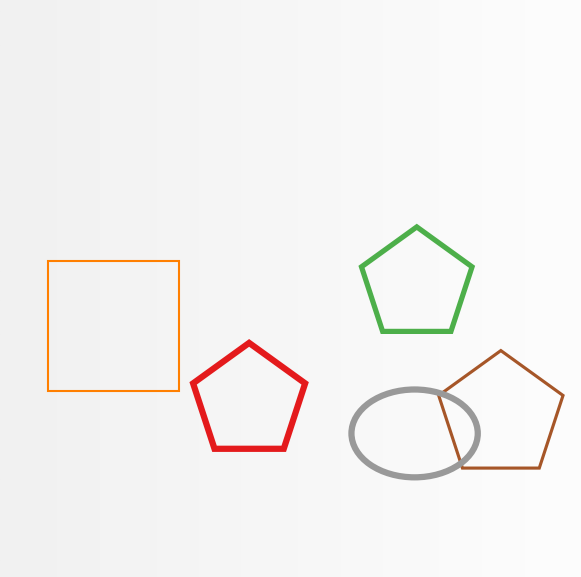[{"shape": "pentagon", "thickness": 3, "radius": 0.51, "center": [0.429, 0.304]}, {"shape": "pentagon", "thickness": 2.5, "radius": 0.5, "center": [0.717, 0.506]}, {"shape": "square", "thickness": 1, "radius": 0.56, "center": [0.195, 0.435]}, {"shape": "pentagon", "thickness": 1.5, "radius": 0.56, "center": [0.862, 0.28]}, {"shape": "oval", "thickness": 3, "radius": 0.54, "center": [0.713, 0.249]}]